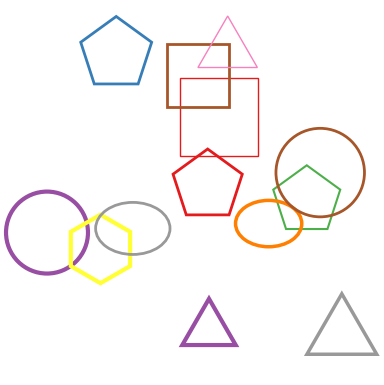[{"shape": "square", "thickness": 1, "radius": 0.51, "center": [0.569, 0.697]}, {"shape": "pentagon", "thickness": 2, "radius": 0.47, "center": [0.539, 0.518]}, {"shape": "pentagon", "thickness": 2, "radius": 0.48, "center": [0.302, 0.86]}, {"shape": "pentagon", "thickness": 1.5, "radius": 0.46, "center": [0.797, 0.479]}, {"shape": "circle", "thickness": 3, "radius": 0.53, "center": [0.122, 0.396]}, {"shape": "triangle", "thickness": 3, "radius": 0.4, "center": [0.543, 0.144]}, {"shape": "oval", "thickness": 2.5, "radius": 0.43, "center": [0.698, 0.419]}, {"shape": "hexagon", "thickness": 3, "radius": 0.44, "center": [0.261, 0.353]}, {"shape": "circle", "thickness": 2, "radius": 0.57, "center": [0.832, 0.552]}, {"shape": "square", "thickness": 2, "radius": 0.4, "center": [0.514, 0.804]}, {"shape": "triangle", "thickness": 1, "radius": 0.45, "center": [0.591, 0.869]}, {"shape": "triangle", "thickness": 2.5, "radius": 0.52, "center": [0.888, 0.132]}, {"shape": "oval", "thickness": 2, "radius": 0.48, "center": [0.345, 0.407]}]